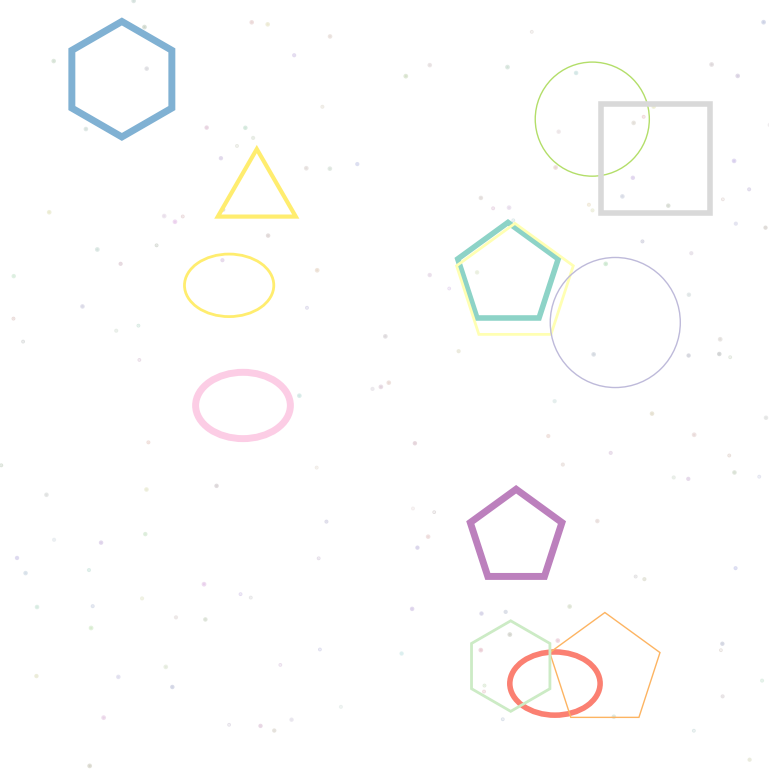[{"shape": "pentagon", "thickness": 2, "radius": 0.34, "center": [0.66, 0.643]}, {"shape": "pentagon", "thickness": 1, "radius": 0.4, "center": [0.669, 0.63]}, {"shape": "circle", "thickness": 0.5, "radius": 0.42, "center": [0.799, 0.581]}, {"shape": "oval", "thickness": 2, "radius": 0.29, "center": [0.721, 0.112]}, {"shape": "hexagon", "thickness": 2.5, "radius": 0.37, "center": [0.158, 0.897]}, {"shape": "pentagon", "thickness": 0.5, "radius": 0.38, "center": [0.786, 0.129]}, {"shape": "circle", "thickness": 0.5, "radius": 0.37, "center": [0.769, 0.845]}, {"shape": "oval", "thickness": 2.5, "radius": 0.31, "center": [0.316, 0.473]}, {"shape": "square", "thickness": 2, "radius": 0.35, "center": [0.851, 0.794]}, {"shape": "pentagon", "thickness": 2.5, "radius": 0.31, "center": [0.67, 0.302]}, {"shape": "hexagon", "thickness": 1, "radius": 0.29, "center": [0.663, 0.135]}, {"shape": "oval", "thickness": 1, "radius": 0.29, "center": [0.298, 0.629]}, {"shape": "triangle", "thickness": 1.5, "radius": 0.29, "center": [0.333, 0.748]}]